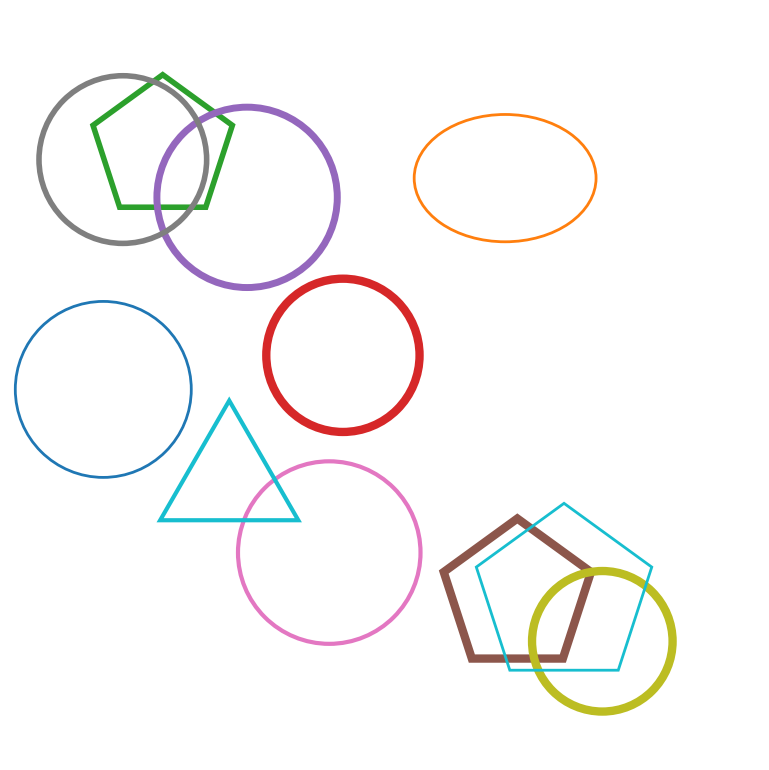[{"shape": "circle", "thickness": 1, "radius": 0.57, "center": [0.134, 0.494]}, {"shape": "oval", "thickness": 1, "radius": 0.59, "center": [0.656, 0.769]}, {"shape": "pentagon", "thickness": 2, "radius": 0.48, "center": [0.211, 0.808]}, {"shape": "circle", "thickness": 3, "radius": 0.5, "center": [0.445, 0.539]}, {"shape": "circle", "thickness": 2.5, "radius": 0.59, "center": [0.321, 0.744]}, {"shape": "pentagon", "thickness": 3, "radius": 0.5, "center": [0.672, 0.226]}, {"shape": "circle", "thickness": 1.5, "radius": 0.59, "center": [0.428, 0.282]}, {"shape": "circle", "thickness": 2, "radius": 0.54, "center": [0.159, 0.793]}, {"shape": "circle", "thickness": 3, "radius": 0.46, "center": [0.782, 0.167]}, {"shape": "triangle", "thickness": 1.5, "radius": 0.52, "center": [0.298, 0.376]}, {"shape": "pentagon", "thickness": 1, "radius": 0.6, "center": [0.733, 0.227]}]